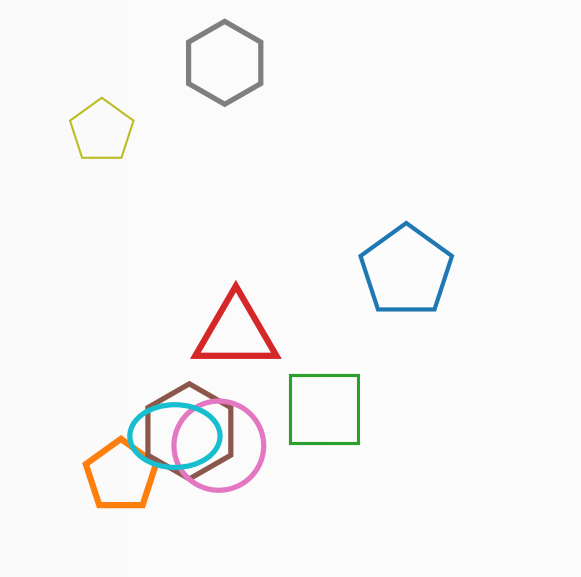[{"shape": "pentagon", "thickness": 2, "radius": 0.41, "center": [0.699, 0.53]}, {"shape": "pentagon", "thickness": 3, "radius": 0.32, "center": [0.208, 0.176]}, {"shape": "square", "thickness": 1.5, "radius": 0.29, "center": [0.558, 0.291]}, {"shape": "triangle", "thickness": 3, "radius": 0.4, "center": [0.406, 0.423]}, {"shape": "hexagon", "thickness": 2.5, "radius": 0.41, "center": [0.326, 0.252]}, {"shape": "circle", "thickness": 2.5, "radius": 0.39, "center": [0.376, 0.227]}, {"shape": "hexagon", "thickness": 2.5, "radius": 0.36, "center": [0.387, 0.89]}, {"shape": "pentagon", "thickness": 1, "radius": 0.29, "center": [0.175, 0.772]}, {"shape": "oval", "thickness": 2.5, "radius": 0.39, "center": [0.301, 0.244]}]